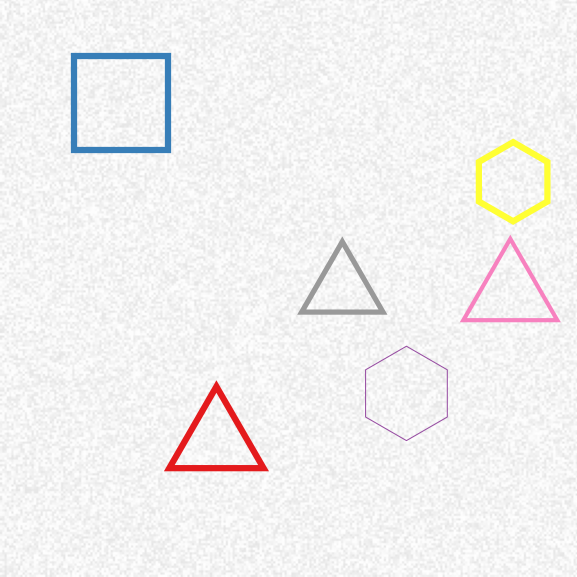[{"shape": "triangle", "thickness": 3, "radius": 0.47, "center": [0.375, 0.236]}, {"shape": "square", "thickness": 3, "radius": 0.41, "center": [0.209, 0.82]}, {"shape": "hexagon", "thickness": 0.5, "radius": 0.41, "center": [0.704, 0.318]}, {"shape": "hexagon", "thickness": 3, "radius": 0.34, "center": [0.889, 0.684]}, {"shape": "triangle", "thickness": 2, "radius": 0.47, "center": [0.884, 0.492]}, {"shape": "triangle", "thickness": 2.5, "radius": 0.41, "center": [0.593, 0.499]}]